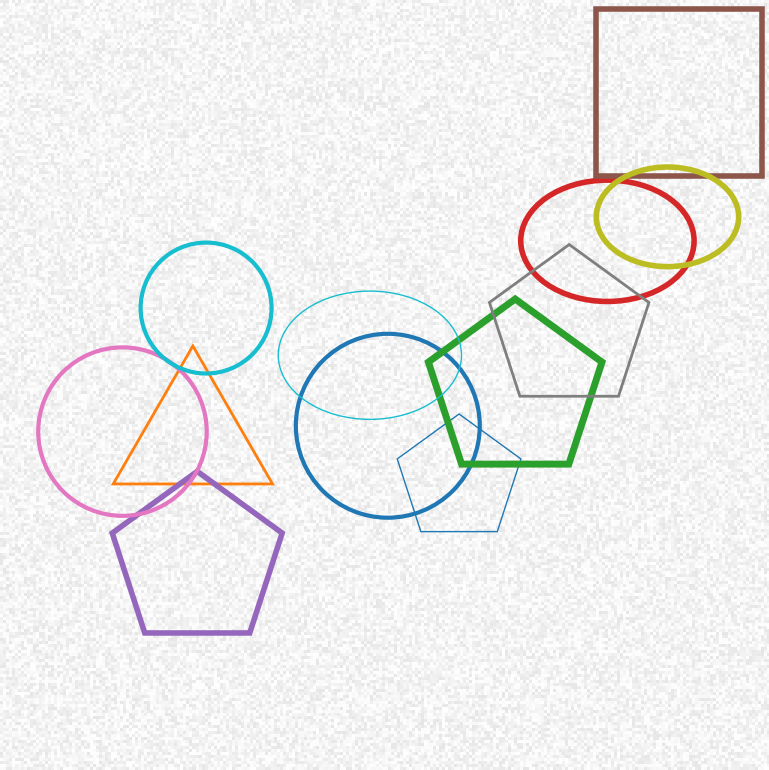[{"shape": "pentagon", "thickness": 0.5, "radius": 0.42, "center": [0.596, 0.378]}, {"shape": "circle", "thickness": 1.5, "radius": 0.6, "center": [0.504, 0.447]}, {"shape": "triangle", "thickness": 1, "radius": 0.6, "center": [0.25, 0.431]}, {"shape": "pentagon", "thickness": 2.5, "radius": 0.59, "center": [0.669, 0.493]}, {"shape": "oval", "thickness": 2, "radius": 0.56, "center": [0.789, 0.687]}, {"shape": "pentagon", "thickness": 2, "radius": 0.58, "center": [0.256, 0.272]}, {"shape": "square", "thickness": 2, "radius": 0.54, "center": [0.882, 0.88]}, {"shape": "circle", "thickness": 1.5, "radius": 0.55, "center": [0.159, 0.439]}, {"shape": "pentagon", "thickness": 1, "radius": 0.54, "center": [0.739, 0.574]}, {"shape": "oval", "thickness": 2, "radius": 0.46, "center": [0.867, 0.718]}, {"shape": "oval", "thickness": 0.5, "radius": 0.59, "center": [0.48, 0.539]}, {"shape": "circle", "thickness": 1.5, "radius": 0.43, "center": [0.268, 0.6]}]